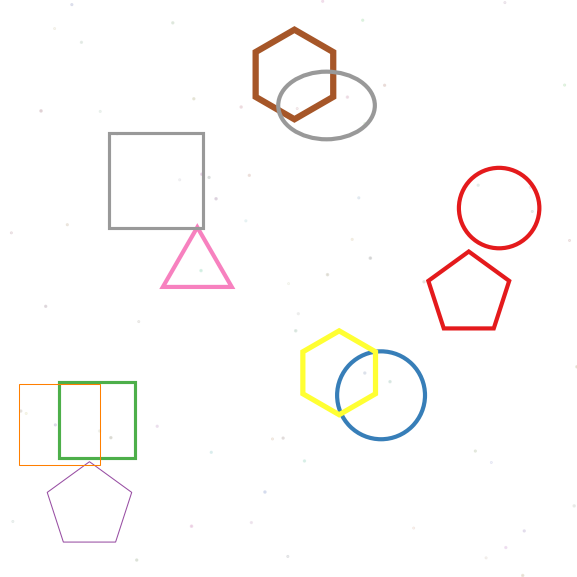[{"shape": "pentagon", "thickness": 2, "radius": 0.37, "center": [0.812, 0.49]}, {"shape": "circle", "thickness": 2, "radius": 0.35, "center": [0.864, 0.639]}, {"shape": "circle", "thickness": 2, "radius": 0.38, "center": [0.66, 0.315]}, {"shape": "square", "thickness": 1.5, "radius": 0.33, "center": [0.168, 0.272]}, {"shape": "pentagon", "thickness": 0.5, "radius": 0.38, "center": [0.155, 0.123]}, {"shape": "square", "thickness": 0.5, "radius": 0.35, "center": [0.103, 0.265]}, {"shape": "hexagon", "thickness": 2.5, "radius": 0.36, "center": [0.587, 0.354]}, {"shape": "hexagon", "thickness": 3, "radius": 0.39, "center": [0.51, 0.87]}, {"shape": "triangle", "thickness": 2, "radius": 0.34, "center": [0.342, 0.537]}, {"shape": "oval", "thickness": 2, "radius": 0.42, "center": [0.565, 0.816]}, {"shape": "square", "thickness": 1.5, "radius": 0.41, "center": [0.269, 0.687]}]